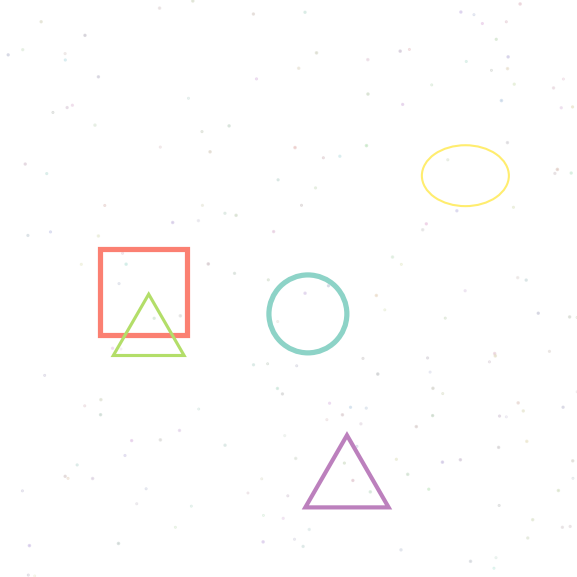[{"shape": "circle", "thickness": 2.5, "radius": 0.34, "center": [0.533, 0.456]}, {"shape": "square", "thickness": 2.5, "radius": 0.38, "center": [0.249, 0.494]}, {"shape": "triangle", "thickness": 1.5, "radius": 0.35, "center": [0.257, 0.419]}, {"shape": "triangle", "thickness": 2, "radius": 0.42, "center": [0.601, 0.162]}, {"shape": "oval", "thickness": 1, "radius": 0.38, "center": [0.806, 0.695]}]